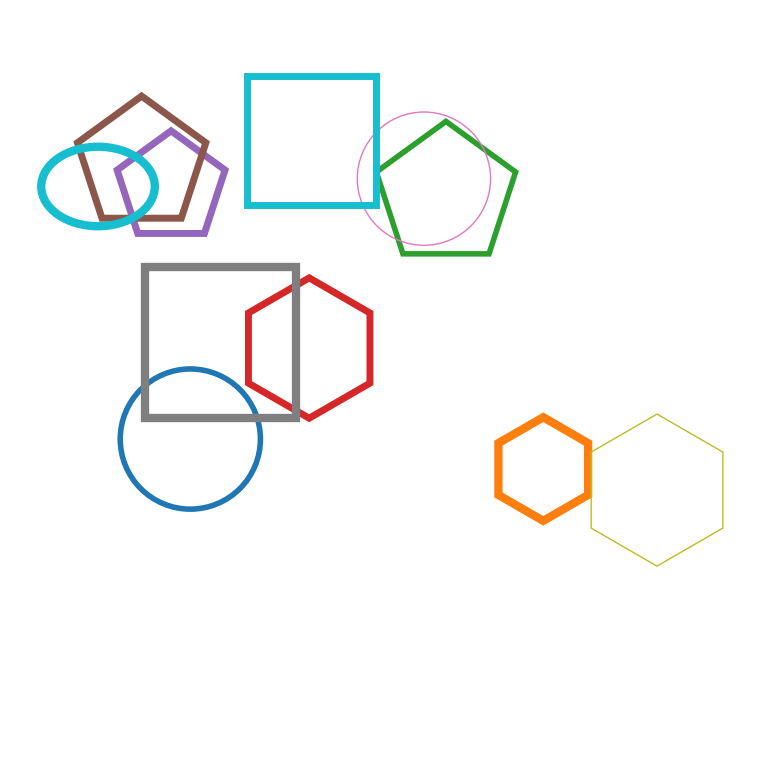[{"shape": "circle", "thickness": 2, "radius": 0.46, "center": [0.247, 0.43]}, {"shape": "hexagon", "thickness": 3, "radius": 0.34, "center": [0.706, 0.391]}, {"shape": "pentagon", "thickness": 2, "radius": 0.48, "center": [0.579, 0.747]}, {"shape": "hexagon", "thickness": 2.5, "radius": 0.46, "center": [0.402, 0.548]}, {"shape": "pentagon", "thickness": 2.5, "radius": 0.37, "center": [0.222, 0.756]}, {"shape": "pentagon", "thickness": 2.5, "radius": 0.44, "center": [0.184, 0.788]}, {"shape": "circle", "thickness": 0.5, "radius": 0.43, "center": [0.551, 0.768]}, {"shape": "square", "thickness": 3, "radius": 0.49, "center": [0.286, 0.556]}, {"shape": "hexagon", "thickness": 0.5, "radius": 0.49, "center": [0.853, 0.364]}, {"shape": "oval", "thickness": 3, "radius": 0.37, "center": [0.127, 0.758]}, {"shape": "square", "thickness": 2.5, "radius": 0.42, "center": [0.404, 0.818]}]